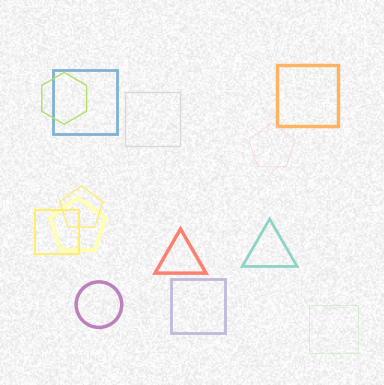[{"shape": "triangle", "thickness": 2, "radius": 0.41, "center": [0.7, 0.349]}, {"shape": "pentagon", "thickness": 3, "radius": 0.38, "center": [0.202, 0.411]}, {"shape": "square", "thickness": 2, "radius": 0.35, "center": [0.515, 0.205]}, {"shape": "triangle", "thickness": 2.5, "radius": 0.38, "center": [0.469, 0.329]}, {"shape": "square", "thickness": 2, "radius": 0.41, "center": [0.22, 0.736]}, {"shape": "square", "thickness": 2.5, "radius": 0.4, "center": [0.799, 0.752]}, {"shape": "hexagon", "thickness": 1, "radius": 0.34, "center": [0.167, 0.745]}, {"shape": "pentagon", "thickness": 0.5, "radius": 0.32, "center": [0.706, 0.618]}, {"shape": "square", "thickness": 1, "radius": 0.35, "center": [0.396, 0.691]}, {"shape": "circle", "thickness": 2.5, "radius": 0.3, "center": [0.257, 0.209]}, {"shape": "square", "thickness": 0.5, "radius": 0.31, "center": [0.866, 0.145]}, {"shape": "square", "thickness": 1.5, "radius": 0.29, "center": [0.148, 0.397]}, {"shape": "pentagon", "thickness": 1, "radius": 0.3, "center": [0.211, 0.458]}]